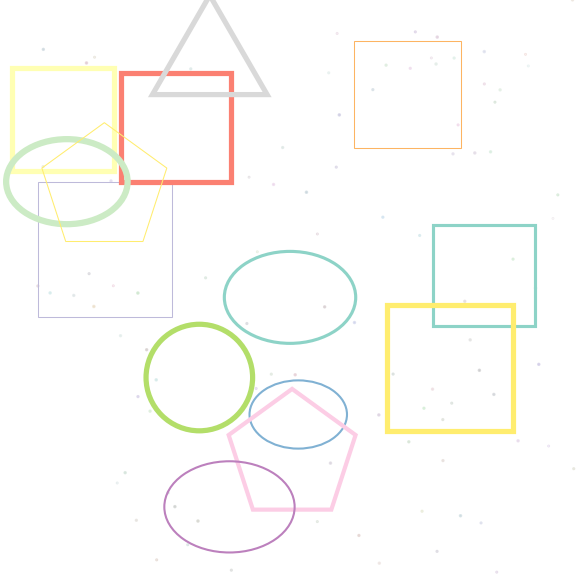[{"shape": "square", "thickness": 1.5, "radius": 0.44, "center": [0.838, 0.522]}, {"shape": "oval", "thickness": 1.5, "radius": 0.57, "center": [0.502, 0.484]}, {"shape": "square", "thickness": 2.5, "radius": 0.44, "center": [0.109, 0.792]}, {"shape": "square", "thickness": 0.5, "radius": 0.58, "center": [0.182, 0.567]}, {"shape": "square", "thickness": 2.5, "radius": 0.48, "center": [0.304, 0.778]}, {"shape": "oval", "thickness": 1, "radius": 0.42, "center": [0.516, 0.281]}, {"shape": "square", "thickness": 0.5, "radius": 0.46, "center": [0.706, 0.835]}, {"shape": "circle", "thickness": 2.5, "radius": 0.46, "center": [0.345, 0.345]}, {"shape": "pentagon", "thickness": 2, "radius": 0.58, "center": [0.506, 0.21]}, {"shape": "triangle", "thickness": 2.5, "radius": 0.57, "center": [0.363, 0.893]}, {"shape": "oval", "thickness": 1, "radius": 0.56, "center": [0.397, 0.121]}, {"shape": "oval", "thickness": 3, "radius": 0.53, "center": [0.116, 0.685]}, {"shape": "square", "thickness": 2.5, "radius": 0.54, "center": [0.78, 0.362]}, {"shape": "pentagon", "thickness": 0.5, "radius": 0.57, "center": [0.181, 0.673]}]